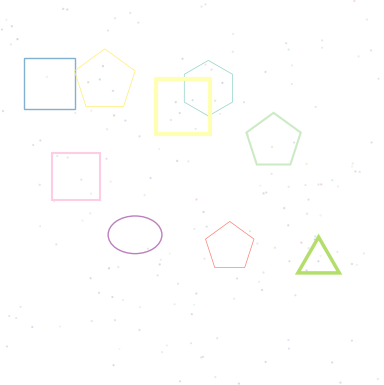[{"shape": "hexagon", "thickness": 0.5, "radius": 0.36, "center": [0.541, 0.771]}, {"shape": "square", "thickness": 3, "radius": 0.35, "center": [0.476, 0.724]}, {"shape": "pentagon", "thickness": 0.5, "radius": 0.33, "center": [0.597, 0.359]}, {"shape": "square", "thickness": 1, "radius": 0.33, "center": [0.13, 0.784]}, {"shape": "triangle", "thickness": 2.5, "radius": 0.31, "center": [0.827, 0.322]}, {"shape": "square", "thickness": 1.5, "radius": 0.31, "center": [0.197, 0.541]}, {"shape": "oval", "thickness": 1, "radius": 0.35, "center": [0.351, 0.39]}, {"shape": "pentagon", "thickness": 1.5, "radius": 0.37, "center": [0.711, 0.633]}, {"shape": "pentagon", "thickness": 0.5, "radius": 0.41, "center": [0.272, 0.79]}]